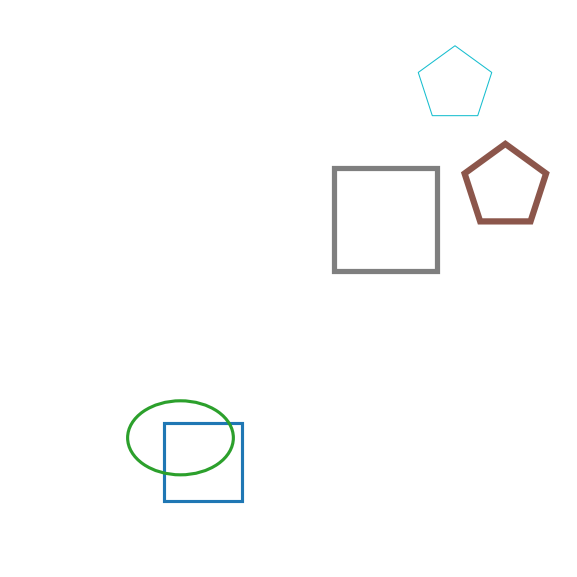[{"shape": "square", "thickness": 1.5, "radius": 0.34, "center": [0.352, 0.199]}, {"shape": "oval", "thickness": 1.5, "radius": 0.46, "center": [0.313, 0.241]}, {"shape": "pentagon", "thickness": 3, "radius": 0.37, "center": [0.875, 0.676]}, {"shape": "square", "thickness": 2.5, "radius": 0.45, "center": [0.667, 0.62]}, {"shape": "pentagon", "thickness": 0.5, "radius": 0.33, "center": [0.788, 0.853]}]